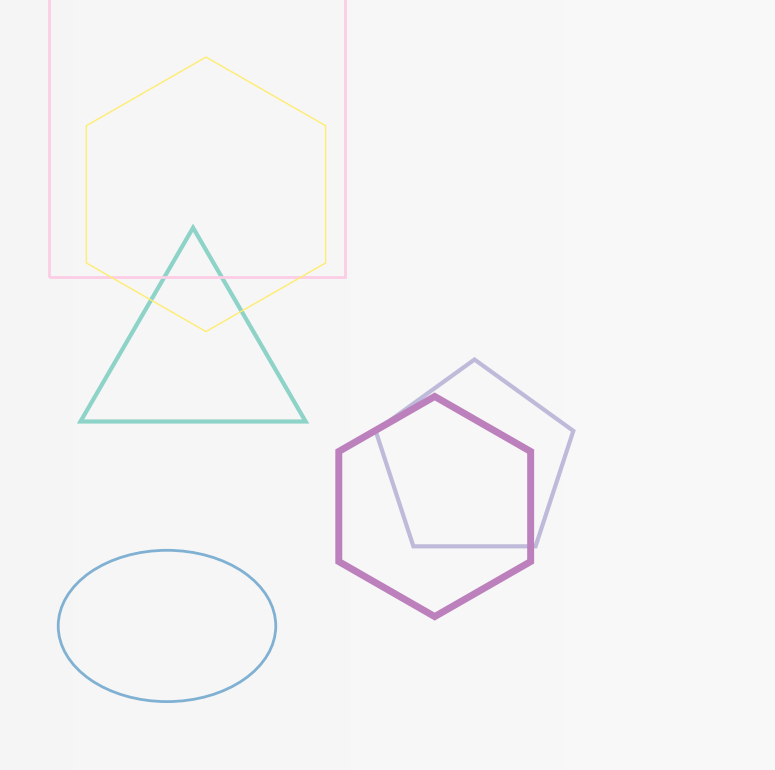[{"shape": "triangle", "thickness": 1.5, "radius": 0.84, "center": [0.249, 0.536]}, {"shape": "pentagon", "thickness": 1.5, "radius": 0.67, "center": [0.612, 0.399]}, {"shape": "oval", "thickness": 1, "radius": 0.7, "center": [0.215, 0.187]}, {"shape": "square", "thickness": 1, "radius": 0.95, "center": [0.254, 0.831]}, {"shape": "hexagon", "thickness": 2.5, "radius": 0.71, "center": [0.561, 0.342]}, {"shape": "hexagon", "thickness": 0.5, "radius": 0.89, "center": [0.266, 0.748]}]